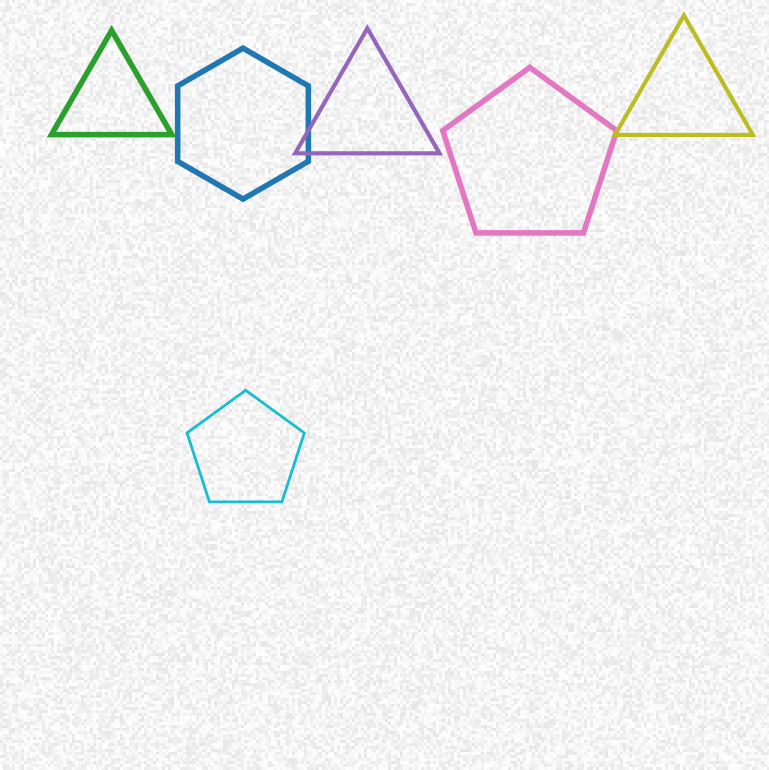[{"shape": "hexagon", "thickness": 2, "radius": 0.49, "center": [0.316, 0.839]}, {"shape": "triangle", "thickness": 2, "radius": 0.45, "center": [0.145, 0.87]}, {"shape": "triangle", "thickness": 1.5, "radius": 0.54, "center": [0.477, 0.855]}, {"shape": "pentagon", "thickness": 2, "radius": 0.59, "center": [0.688, 0.794]}, {"shape": "triangle", "thickness": 1.5, "radius": 0.52, "center": [0.888, 0.877]}, {"shape": "pentagon", "thickness": 1, "radius": 0.4, "center": [0.319, 0.413]}]